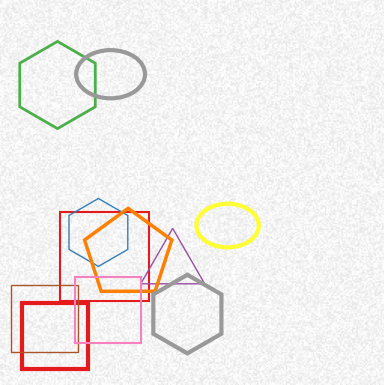[{"shape": "square", "thickness": 3, "radius": 0.43, "center": [0.143, 0.127]}, {"shape": "square", "thickness": 1.5, "radius": 0.58, "center": [0.271, 0.334]}, {"shape": "hexagon", "thickness": 1, "radius": 0.44, "center": [0.256, 0.396]}, {"shape": "hexagon", "thickness": 2, "radius": 0.57, "center": [0.149, 0.779]}, {"shape": "triangle", "thickness": 1, "radius": 0.48, "center": [0.449, 0.311]}, {"shape": "pentagon", "thickness": 2.5, "radius": 0.6, "center": [0.333, 0.34]}, {"shape": "oval", "thickness": 3, "radius": 0.4, "center": [0.591, 0.414]}, {"shape": "square", "thickness": 1, "radius": 0.43, "center": [0.116, 0.172]}, {"shape": "square", "thickness": 1.5, "radius": 0.43, "center": [0.281, 0.194]}, {"shape": "oval", "thickness": 3, "radius": 0.45, "center": [0.287, 0.807]}, {"shape": "hexagon", "thickness": 3, "radius": 0.51, "center": [0.487, 0.184]}]